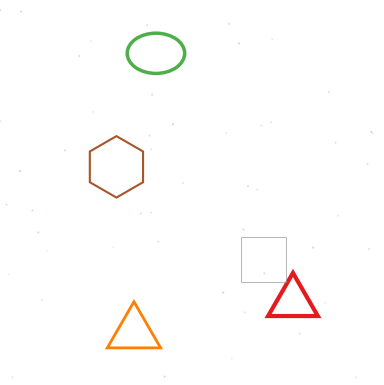[{"shape": "triangle", "thickness": 3, "radius": 0.37, "center": [0.761, 0.216]}, {"shape": "oval", "thickness": 2.5, "radius": 0.37, "center": [0.405, 0.862]}, {"shape": "triangle", "thickness": 2, "radius": 0.4, "center": [0.348, 0.136]}, {"shape": "hexagon", "thickness": 1.5, "radius": 0.4, "center": [0.302, 0.567]}, {"shape": "square", "thickness": 0.5, "radius": 0.29, "center": [0.684, 0.325]}]